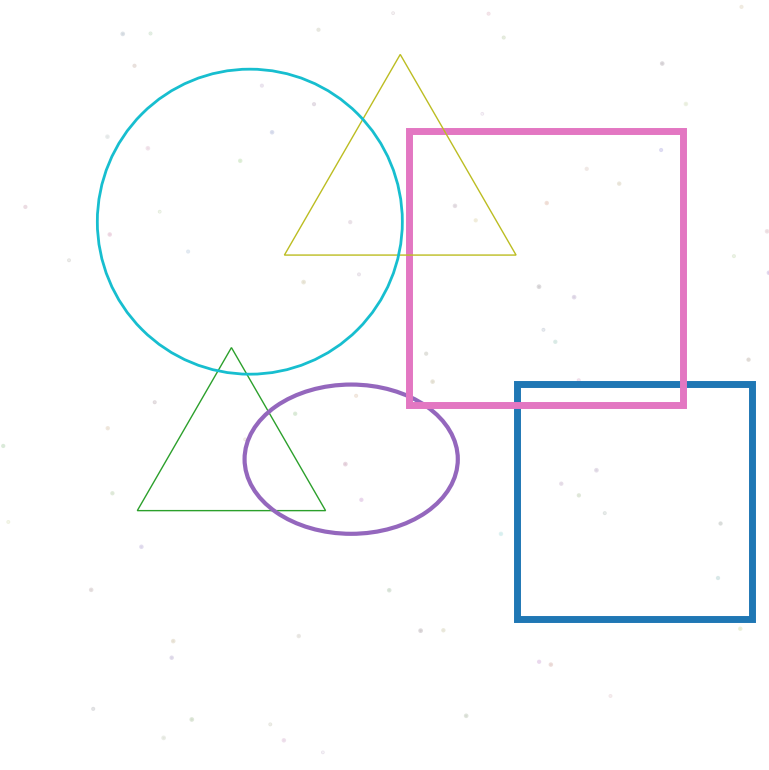[{"shape": "square", "thickness": 2.5, "radius": 0.76, "center": [0.824, 0.349]}, {"shape": "triangle", "thickness": 0.5, "radius": 0.71, "center": [0.301, 0.407]}, {"shape": "oval", "thickness": 1.5, "radius": 0.69, "center": [0.456, 0.404]}, {"shape": "square", "thickness": 2.5, "radius": 0.89, "center": [0.709, 0.652]}, {"shape": "triangle", "thickness": 0.5, "radius": 0.87, "center": [0.52, 0.756]}, {"shape": "circle", "thickness": 1, "radius": 0.99, "center": [0.324, 0.712]}]